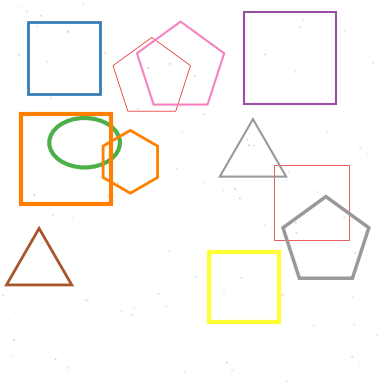[{"shape": "square", "thickness": 0.5, "radius": 0.48, "center": [0.809, 0.474]}, {"shape": "pentagon", "thickness": 0.5, "radius": 0.53, "center": [0.394, 0.797]}, {"shape": "square", "thickness": 2, "radius": 0.47, "center": [0.166, 0.849]}, {"shape": "oval", "thickness": 3, "radius": 0.46, "center": [0.22, 0.629]}, {"shape": "square", "thickness": 1.5, "radius": 0.59, "center": [0.753, 0.849]}, {"shape": "hexagon", "thickness": 2, "radius": 0.41, "center": [0.339, 0.58]}, {"shape": "square", "thickness": 3, "radius": 0.59, "center": [0.172, 0.587]}, {"shape": "square", "thickness": 3, "radius": 0.45, "center": [0.633, 0.256]}, {"shape": "triangle", "thickness": 2, "radius": 0.49, "center": [0.102, 0.309]}, {"shape": "pentagon", "thickness": 1.5, "radius": 0.6, "center": [0.469, 0.825]}, {"shape": "triangle", "thickness": 1.5, "radius": 0.5, "center": [0.657, 0.591]}, {"shape": "pentagon", "thickness": 2.5, "radius": 0.59, "center": [0.846, 0.372]}]